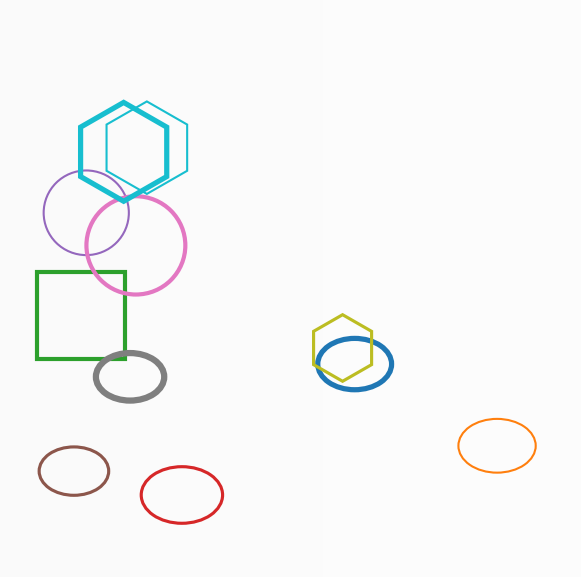[{"shape": "oval", "thickness": 2.5, "radius": 0.32, "center": [0.61, 0.369]}, {"shape": "oval", "thickness": 1, "radius": 0.33, "center": [0.855, 0.227]}, {"shape": "square", "thickness": 2, "radius": 0.38, "center": [0.14, 0.453]}, {"shape": "oval", "thickness": 1.5, "radius": 0.35, "center": [0.313, 0.142]}, {"shape": "circle", "thickness": 1, "radius": 0.37, "center": [0.148, 0.631]}, {"shape": "oval", "thickness": 1.5, "radius": 0.3, "center": [0.127, 0.183]}, {"shape": "circle", "thickness": 2, "radius": 0.43, "center": [0.234, 0.574]}, {"shape": "oval", "thickness": 3, "radius": 0.29, "center": [0.224, 0.347]}, {"shape": "hexagon", "thickness": 1.5, "radius": 0.29, "center": [0.589, 0.397]}, {"shape": "hexagon", "thickness": 2.5, "radius": 0.43, "center": [0.213, 0.736]}, {"shape": "hexagon", "thickness": 1, "radius": 0.4, "center": [0.253, 0.743]}]